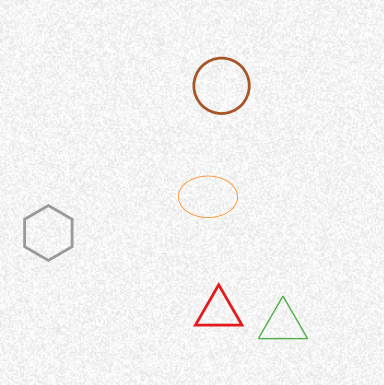[{"shape": "triangle", "thickness": 2, "radius": 0.35, "center": [0.568, 0.191]}, {"shape": "triangle", "thickness": 1, "radius": 0.37, "center": [0.735, 0.157]}, {"shape": "oval", "thickness": 0.5, "radius": 0.39, "center": [0.54, 0.489]}, {"shape": "circle", "thickness": 2, "radius": 0.36, "center": [0.576, 0.777]}, {"shape": "hexagon", "thickness": 2, "radius": 0.36, "center": [0.126, 0.395]}]